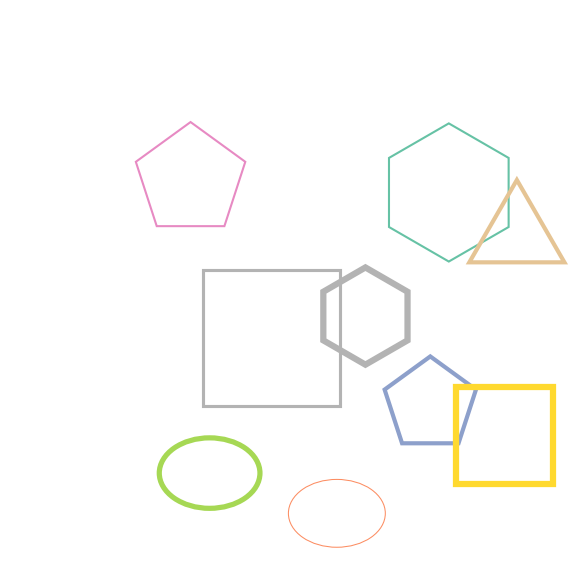[{"shape": "hexagon", "thickness": 1, "radius": 0.6, "center": [0.777, 0.666]}, {"shape": "oval", "thickness": 0.5, "radius": 0.42, "center": [0.583, 0.11]}, {"shape": "pentagon", "thickness": 2, "radius": 0.42, "center": [0.745, 0.299]}, {"shape": "pentagon", "thickness": 1, "radius": 0.5, "center": [0.33, 0.688]}, {"shape": "oval", "thickness": 2.5, "radius": 0.44, "center": [0.363, 0.18]}, {"shape": "square", "thickness": 3, "radius": 0.42, "center": [0.874, 0.244]}, {"shape": "triangle", "thickness": 2, "radius": 0.48, "center": [0.895, 0.592]}, {"shape": "hexagon", "thickness": 3, "radius": 0.42, "center": [0.633, 0.452]}, {"shape": "square", "thickness": 1.5, "radius": 0.59, "center": [0.47, 0.414]}]